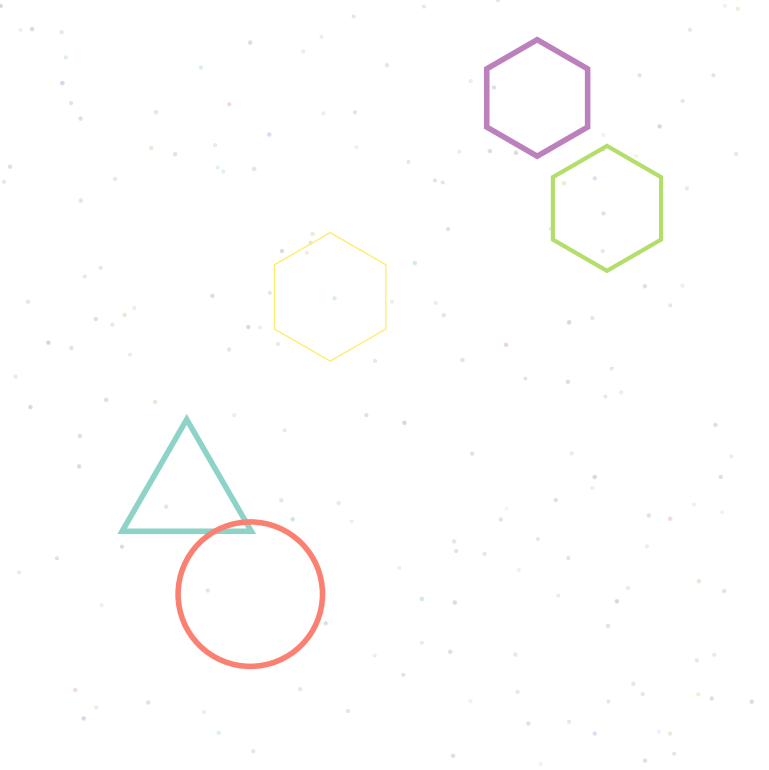[{"shape": "triangle", "thickness": 2, "radius": 0.48, "center": [0.242, 0.358]}, {"shape": "circle", "thickness": 2, "radius": 0.47, "center": [0.325, 0.228]}, {"shape": "hexagon", "thickness": 1.5, "radius": 0.41, "center": [0.788, 0.729]}, {"shape": "hexagon", "thickness": 2, "radius": 0.38, "center": [0.698, 0.873]}, {"shape": "hexagon", "thickness": 0.5, "radius": 0.42, "center": [0.429, 0.614]}]